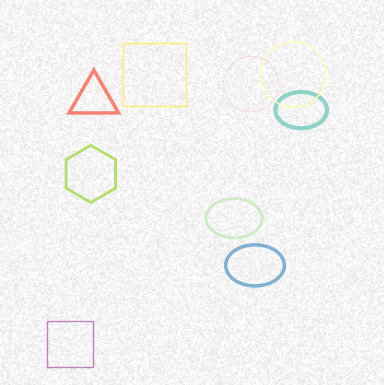[{"shape": "oval", "thickness": 3, "radius": 0.34, "center": [0.782, 0.714]}, {"shape": "circle", "thickness": 1, "radius": 0.42, "center": [0.762, 0.807]}, {"shape": "triangle", "thickness": 2.5, "radius": 0.37, "center": [0.244, 0.744]}, {"shape": "oval", "thickness": 2.5, "radius": 0.38, "center": [0.662, 0.311]}, {"shape": "hexagon", "thickness": 2, "radius": 0.37, "center": [0.236, 0.548]}, {"shape": "circle", "thickness": 0.5, "radius": 0.36, "center": [0.652, 0.781]}, {"shape": "square", "thickness": 1, "radius": 0.3, "center": [0.182, 0.106]}, {"shape": "oval", "thickness": 2, "radius": 0.37, "center": [0.608, 0.433]}, {"shape": "square", "thickness": 1, "radius": 0.41, "center": [0.401, 0.806]}]